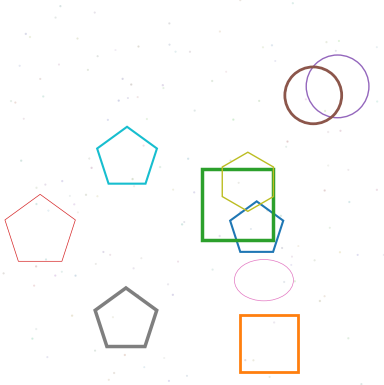[{"shape": "pentagon", "thickness": 1.5, "radius": 0.36, "center": [0.667, 0.404]}, {"shape": "square", "thickness": 2, "radius": 0.37, "center": [0.699, 0.108]}, {"shape": "square", "thickness": 2.5, "radius": 0.46, "center": [0.617, 0.469]}, {"shape": "pentagon", "thickness": 0.5, "radius": 0.48, "center": [0.104, 0.399]}, {"shape": "circle", "thickness": 1, "radius": 0.41, "center": [0.877, 0.776]}, {"shape": "circle", "thickness": 2, "radius": 0.37, "center": [0.814, 0.752]}, {"shape": "oval", "thickness": 0.5, "radius": 0.38, "center": [0.685, 0.272]}, {"shape": "pentagon", "thickness": 2.5, "radius": 0.42, "center": [0.327, 0.168]}, {"shape": "hexagon", "thickness": 1, "radius": 0.38, "center": [0.644, 0.528]}, {"shape": "pentagon", "thickness": 1.5, "radius": 0.41, "center": [0.33, 0.589]}]